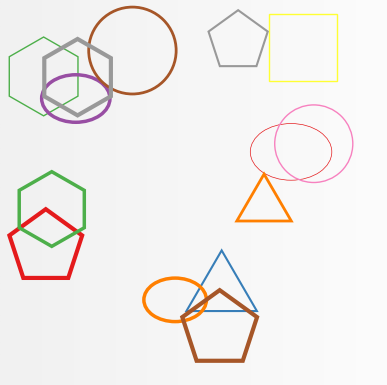[{"shape": "pentagon", "thickness": 3, "radius": 0.49, "center": [0.118, 0.358]}, {"shape": "oval", "thickness": 0.5, "radius": 0.53, "center": [0.751, 0.606]}, {"shape": "triangle", "thickness": 1.5, "radius": 0.52, "center": [0.572, 0.245]}, {"shape": "hexagon", "thickness": 2.5, "radius": 0.48, "center": [0.134, 0.457]}, {"shape": "hexagon", "thickness": 1, "radius": 0.51, "center": [0.113, 0.801]}, {"shape": "oval", "thickness": 2.5, "radius": 0.44, "center": [0.196, 0.744]}, {"shape": "oval", "thickness": 2.5, "radius": 0.4, "center": [0.452, 0.221]}, {"shape": "triangle", "thickness": 2, "radius": 0.41, "center": [0.681, 0.467]}, {"shape": "square", "thickness": 1, "radius": 0.44, "center": [0.782, 0.878]}, {"shape": "pentagon", "thickness": 3, "radius": 0.51, "center": [0.567, 0.145]}, {"shape": "circle", "thickness": 2, "radius": 0.56, "center": [0.342, 0.869]}, {"shape": "circle", "thickness": 1, "radius": 0.5, "center": [0.81, 0.627]}, {"shape": "pentagon", "thickness": 1.5, "radius": 0.4, "center": [0.615, 0.893]}, {"shape": "hexagon", "thickness": 3, "radius": 0.5, "center": [0.2, 0.8]}]